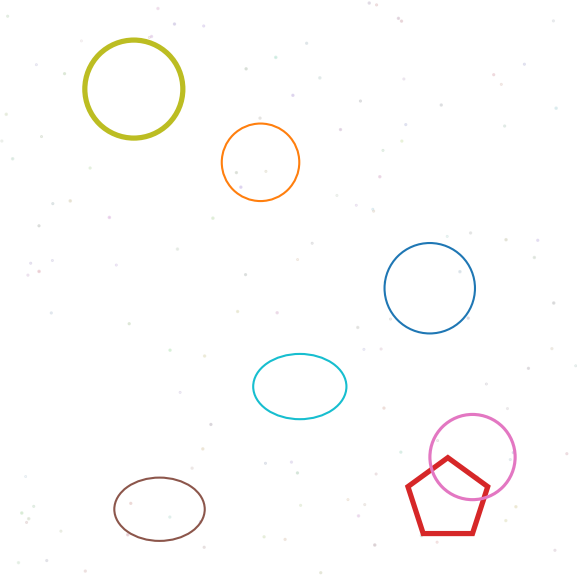[{"shape": "circle", "thickness": 1, "radius": 0.39, "center": [0.744, 0.5]}, {"shape": "circle", "thickness": 1, "radius": 0.34, "center": [0.451, 0.718]}, {"shape": "pentagon", "thickness": 2.5, "radius": 0.36, "center": [0.775, 0.134]}, {"shape": "oval", "thickness": 1, "radius": 0.39, "center": [0.276, 0.117]}, {"shape": "circle", "thickness": 1.5, "radius": 0.37, "center": [0.818, 0.208]}, {"shape": "circle", "thickness": 2.5, "radius": 0.42, "center": [0.232, 0.845]}, {"shape": "oval", "thickness": 1, "radius": 0.4, "center": [0.519, 0.33]}]